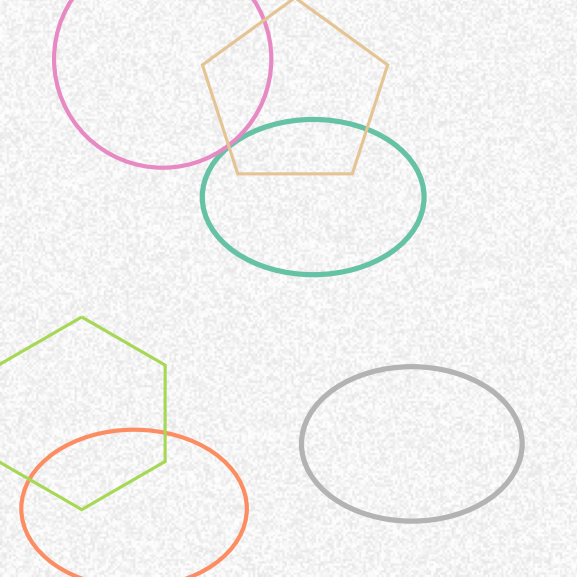[{"shape": "oval", "thickness": 2.5, "radius": 0.96, "center": [0.542, 0.658]}, {"shape": "oval", "thickness": 2, "radius": 0.98, "center": [0.232, 0.118]}, {"shape": "circle", "thickness": 2, "radius": 0.94, "center": [0.282, 0.897]}, {"shape": "hexagon", "thickness": 1.5, "radius": 0.83, "center": [0.142, 0.283]}, {"shape": "pentagon", "thickness": 1.5, "radius": 0.84, "center": [0.511, 0.835]}, {"shape": "oval", "thickness": 2.5, "radius": 0.96, "center": [0.713, 0.23]}]